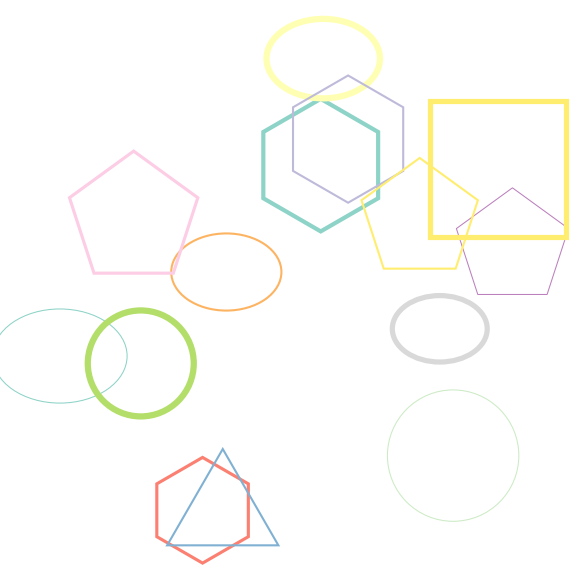[{"shape": "hexagon", "thickness": 2, "radius": 0.57, "center": [0.555, 0.713]}, {"shape": "oval", "thickness": 0.5, "radius": 0.58, "center": [0.104, 0.383]}, {"shape": "oval", "thickness": 3, "radius": 0.49, "center": [0.56, 0.898]}, {"shape": "hexagon", "thickness": 1, "radius": 0.55, "center": [0.603, 0.758]}, {"shape": "hexagon", "thickness": 1.5, "radius": 0.46, "center": [0.351, 0.116]}, {"shape": "triangle", "thickness": 1, "radius": 0.56, "center": [0.386, 0.11]}, {"shape": "oval", "thickness": 1, "radius": 0.48, "center": [0.392, 0.528]}, {"shape": "circle", "thickness": 3, "radius": 0.46, "center": [0.244, 0.37]}, {"shape": "pentagon", "thickness": 1.5, "radius": 0.58, "center": [0.231, 0.621]}, {"shape": "oval", "thickness": 2.5, "radius": 0.41, "center": [0.762, 0.43]}, {"shape": "pentagon", "thickness": 0.5, "radius": 0.51, "center": [0.887, 0.572]}, {"shape": "circle", "thickness": 0.5, "radius": 0.57, "center": [0.785, 0.21]}, {"shape": "square", "thickness": 2.5, "radius": 0.59, "center": [0.862, 0.706]}, {"shape": "pentagon", "thickness": 1, "radius": 0.53, "center": [0.727, 0.62]}]